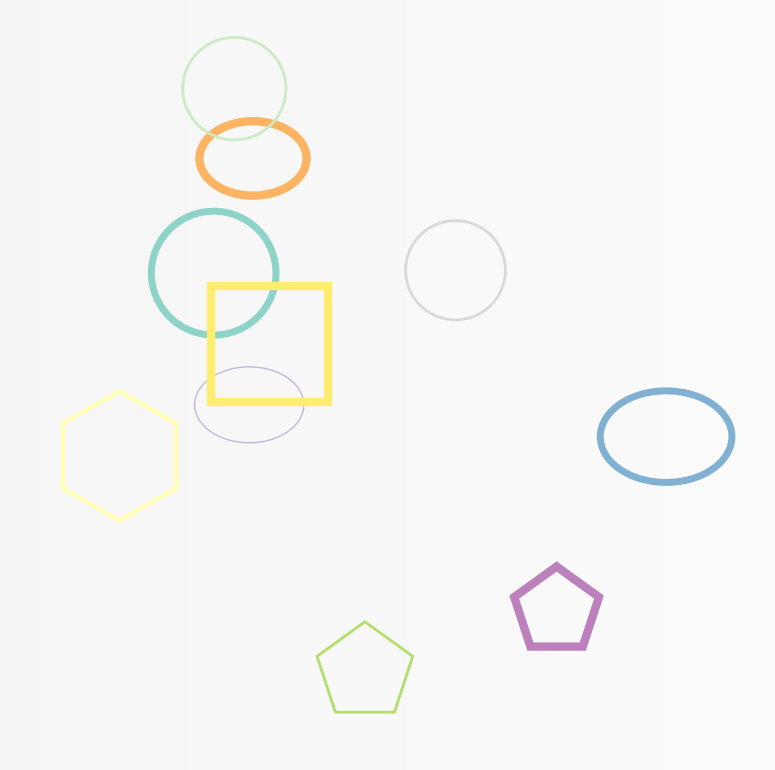[{"shape": "circle", "thickness": 2.5, "radius": 0.4, "center": [0.276, 0.645]}, {"shape": "hexagon", "thickness": 1.5, "radius": 0.42, "center": [0.154, 0.408]}, {"shape": "oval", "thickness": 0.5, "radius": 0.35, "center": [0.322, 0.474]}, {"shape": "oval", "thickness": 2.5, "radius": 0.42, "center": [0.859, 0.433]}, {"shape": "oval", "thickness": 3, "radius": 0.35, "center": [0.326, 0.794]}, {"shape": "pentagon", "thickness": 1, "radius": 0.32, "center": [0.471, 0.128]}, {"shape": "circle", "thickness": 1, "radius": 0.32, "center": [0.588, 0.649]}, {"shape": "pentagon", "thickness": 3, "radius": 0.29, "center": [0.718, 0.207]}, {"shape": "circle", "thickness": 1, "radius": 0.33, "center": [0.302, 0.885]}, {"shape": "square", "thickness": 3, "radius": 0.38, "center": [0.348, 0.554]}]